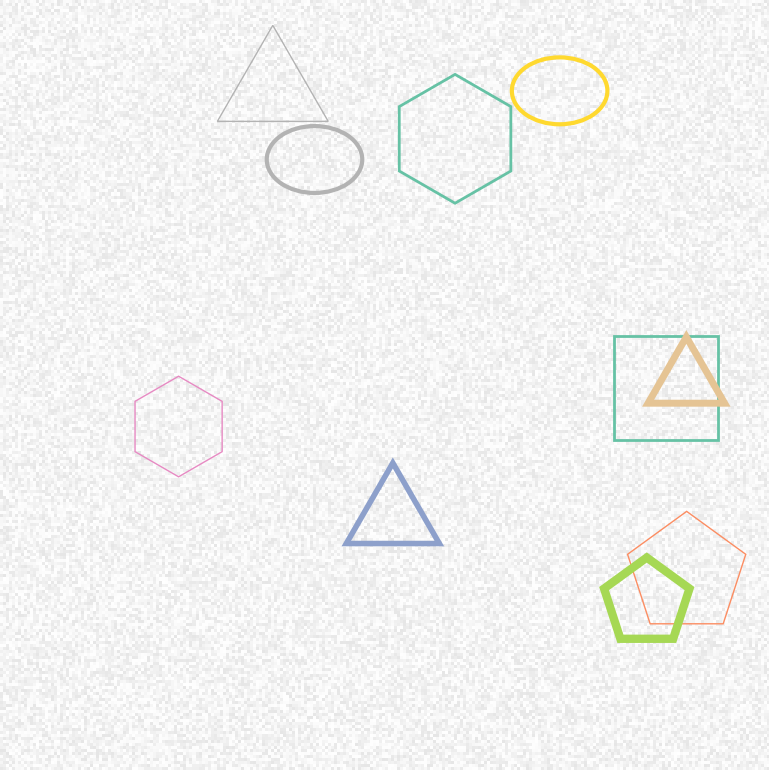[{"shape": "square", "thickness": 1, "radius": 0.34, "center": [0.865, 0.496]}, {"shape": "hexagon", "thickness": 1, "radius": 0.42, "center": [0.591, 0.82]}, {"shape": "pentagon", "thickness": 0.5, "radius": 0.4, "center": [0.892, 0.255]}, {"shape": "triangle", "thickness": 2, "radius": 0.35, "center": [0.51, 0.329]}, {"shape": "hexagon", "thickness": 0.5, "radius": 0.33, "center": [0.232, 0.446]}, {"shape": "pentagon", "thickness": 3, "radius": 0.29, "center": [0.84, 0.218]}, {"shape": "oval", "thickness": 1.5, "radius": 0.31, "center": [0.727, 0.882]}, {"shape": "triangle", "thickness": 2.5, "radius": 0.29, "center": [0.891, 0.505]}, {"shape": "triangle", "thickness": 0.5, "radius": 0.42, "center": [0.354, 0.884]}, {"shape": "oval", "thickness": 1.5, "radius": 0.31, "center": [0.408, 0.793]}]